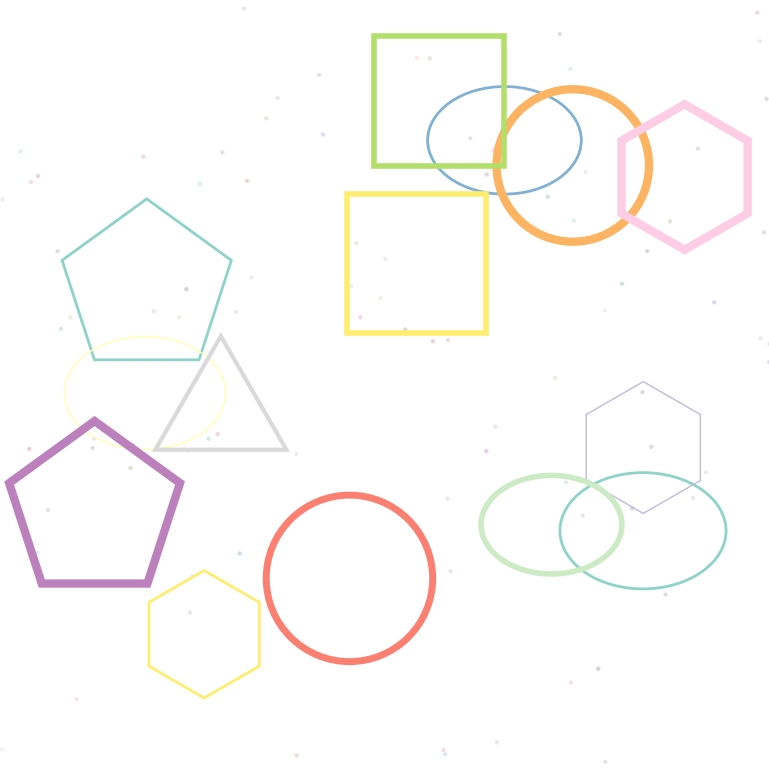[{"shape": "oval", "thickness": 1, "radius": 0.54, "center": [0.835, 0.311]}, {"shape": "pentagon", "thickness": 1, "radius": 0.58, "center": [0.191, 0.626]}, {"shape": "oval", "thickness": 0.5, "radius": 0.52, "center": [0.188, 0.49]}, {"shape": "hexagon", "thickness": 0.5, "radius": 0.43, "center": [0.835, 0.419]}, {"shape": "circle", "thickness": 2.5, "radius": 0.54, "center": [0.454, 0.249]}, {"shape": "oval", "thickness": 1, "radius": 0.5, "center": [0.655, 0.818]}, {"shape": "circle", "thickness": 3, "radius": 0.5, "center": [0.744, 0.785]}, {"shape": "square", "thickness": 2, "radius": 0.42, "center": [0.57, 0.869]}, {"shape": "hexagon", "thickness": 3, "radius": 0.47, "center": [0.889, 0.77]}, {"shape": "triangle", "thickness": 1.5, "radius": 0.49, "center": [0.287, 0.465]}, {"shape": "pentagon", "thickness": 3, "radius": 0.58, "center": [0.123, 0.337]}, {"shape": "oval", "thickness": 2, "radius": 0.46, "center": [0.716, 0.319]}, {"shape": "square", "thickness": 2, "radius": 0.45, "center": [0.541, 0.658]}, {"shape": "hexagon", "thickness": 1, "radius": 0.41, "center": [0.265, 0.176]}]